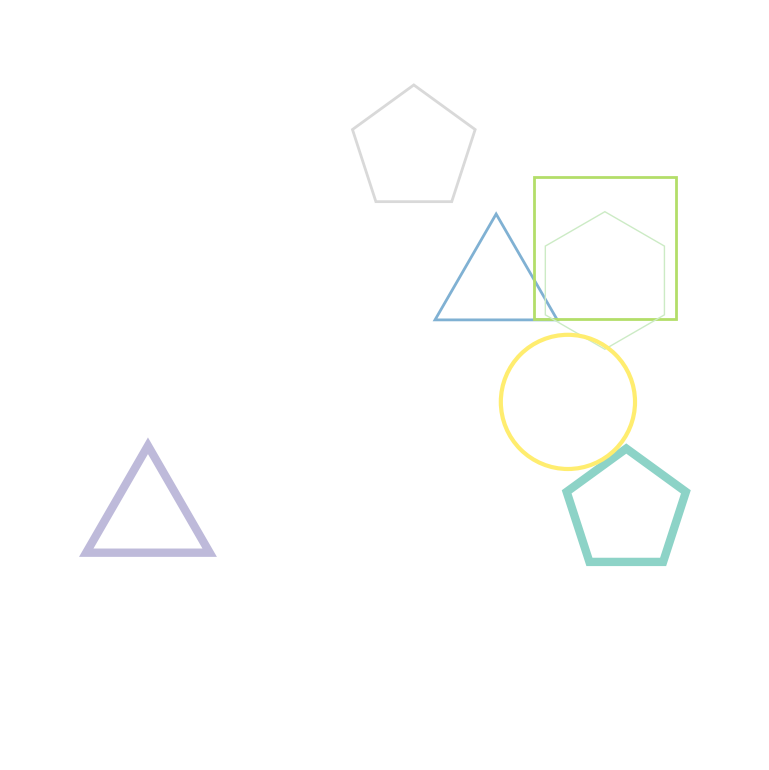[{"shape": "pentagon", "thickness": 3, "radius": 0.41, "center": [0.813, 0.336]}, {"shape": "triangle", "thickness": 3, "radius": 0.46, "center": [0.192, 0.329]}, {"shape": "triangle", "thickness": 1, "radius": 0.46, "center": [0.644, 0.63]}, {"shape": "square", "thickness": 1, "radius": 0.46, "center": [0.786, 0.678]}, {"shape": "pentagon", "thickness": 1, "radius": 0.42, "center": [0.537, 0.806]}, {"shape": "hexagon", "thickness": 0.5, "radius": 0.45, "center": [0.786, 0.636]}, {"shape": "circle", "thickness": 1.5, "radius": 0.44, "center": [0.738, 0.478]}]